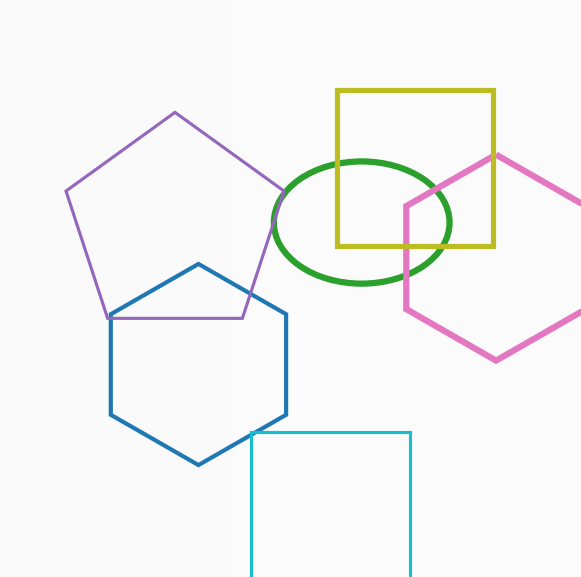[{"shape": "hexagon", "thickness": 2, "radius": 0.87, "center": [0.341, 0.368]}, {"shape": "oval", "thickness": 3, "radius": 0.76, "center": [0.622, 0.614]}, {"shape": "pentagon", "thickness": 1.5, "radius": 0.99, "center": [0.301, 0.607]}, {"shape": "hexagon", "thickness": 3, "radius": 0.89, "center": [0.853, 0.553]}, {"shape": "square", "thickness": 2.5, "radius": 0.67, "center": [0.714, 0.708]}, {"shape": "square", "thickness": 1.5, "radius": 0.69, "center": [0.569, 0.115]}]